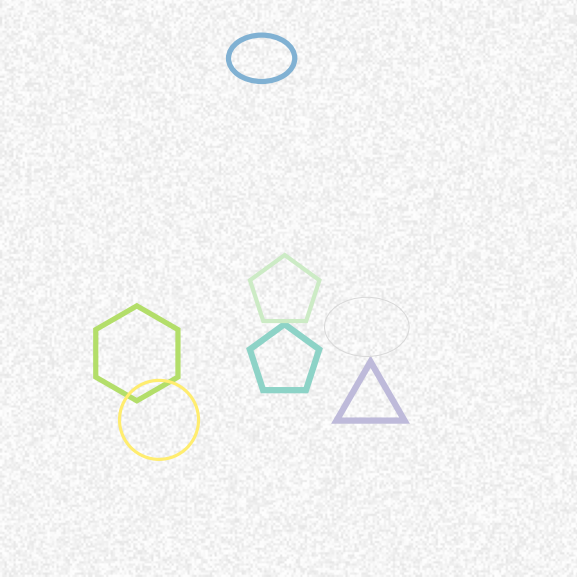[{"shape": "pentagon", "thickness": 3, "radius": 0.32, "center": [0.493, 0.375]}, {"shape": "triangle", "thickness": 3, "radius": 0.34, "center": [0.642, 0.305]}, {"shape": "oval", "thickness": 2.5, "radius": 0.29, "center": [0.453, 0.898]}, {"shape": "hexagon", "thickness": 2.5, "radius": 0.41, "center": [0.237, 0.387]}, {"shape": "oval", "thickness": 0.5, "radius": 0.37, "center": [0.635, 0.433]}, {"shape": "pentagon", "thickness": 2, "radius": 0.32, "center": [0.493, 0.494]}, {"shape": "circle", "thickness": 1.5, "radius": 0.34, "center": [0.275, 0.272]}]